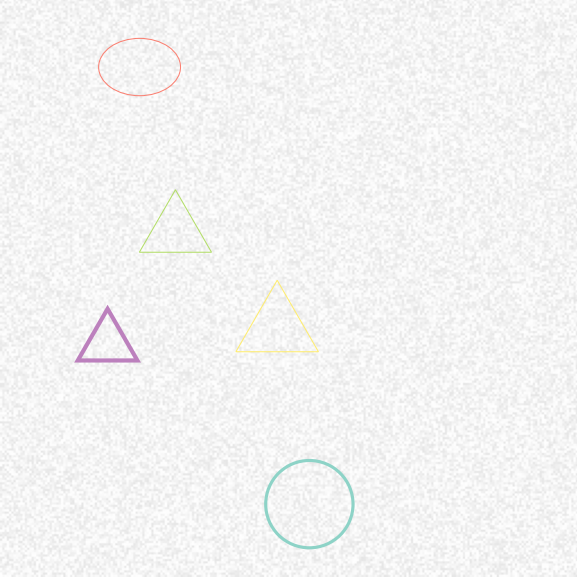[{"shape": "circle", "thickness": 1.5, "radius": 0.38, "center": [0.536, 0.126]}, {"shape": "oval", "thickness": 0.5, "radius": 0.35, "center": [0.242, 0.883]}, {"shape": "triangle", "thickness": 0.5, "radius": 0.36, "center": [0.304, 0.598]}, {"shape": "triangle", "thickness": 2, "radius": 0.3, "center": [0.186, 0.405]}, {"shape": "triangle", "thickness": 0.5, "radius": 0.41, "center": [0.48, 0.431]}]